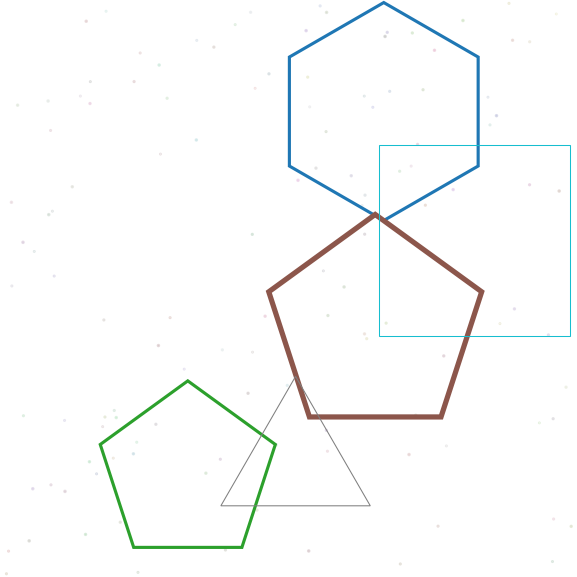[{"shape": "hexagon", "thickness": 1.5, "radius": 0.94, "center": [0.665, 0.806]}, {"shape": "pentagon", "thickness": 1.5, "radius": 0.8, "center": [0.325, 0.18]}, {"shape": "pentagon", "thickness": 2.5, "radius": 0.97, "center": [0.65, 0.434]}, {"shape": "triangle", "thickness": 0.5, "radius": 0.75, "center": [0.512, 0.198]}, {"shape": "square", "thickness": 0.5, "radius": 0.83, "center": [0.822, 0.583]}]